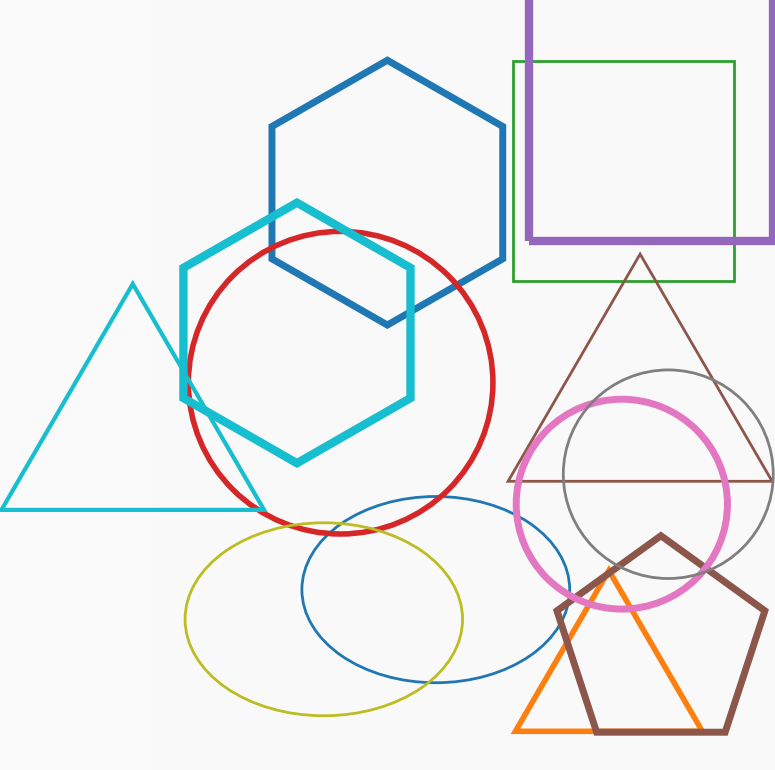[{"shape": "oval", "thickness": 1, "radius": 0.86, "center": [0.562, 0.234]}, {"shape": "hexagon", "thickness": 2.5, "radius": 0.86, "center": [0.5, 0.75]}, {"shape": "triangle", "thickness": 2, "radius": 0.7, "center": [0.786, 0.12]}, {"shape": "square", "thickness": 1, "radius": 0.71, "center": [0.804, 0.778]}, {"shape": "circle", "thickness": 2, "radius": 0.98, "center": [0.44, 0.503]}, {"shape": "square", "thickness": 3, "radius": 0.79, "center": [0.84, 0.844]}, {"shape": "triangle", "thickness": 1, "radius": 0.98, "center": [0.826, 0.473]}, {"shape": "pentagon", "thickness": 2.5, "radius": 0.71, "center": [0.853, 0.163]}, {"shape": "circle", "thickness": 2.5, "radius": 0.68, "center": [0.802, 0.345]}, {"shape": "circle", "thickness": 1, "radius": 0.68, "center": [0.862, 0.384]}, {"shape": "oval", "thickness": 1, "radius": 0.9, "center": [0.418, 0.196]}, {"shape": "hexagon", "thickness": 3, "radius": 0.85, "center": [0.383, 0.568]}, {"shape": "triangle", "thickness": 1.5, "radius": 0.98, "center": [0.171, 0.436]}]